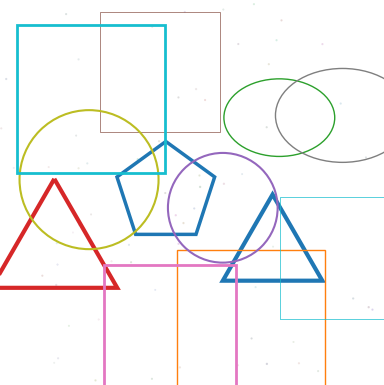[{"shape": "pentagon", "thickness": 2.5, "radius": 0.67, "center": [0.431, 0.499]}, {"shape": "triangle", "thickness": 3, "radius": 0.75, "center": [0.708, 0.346]}, {"shape": "square", "thickness": 1, "radius": 0.96, "center": [0.653, 0.159]}, {"shape": "oval", "thickness": 1, "radius": 0.72, "center": [0.725, 0.694]}, {"shape": "triangle", "thickness": 3, "radius": 0.94, "center": [0.141, 0.347]}, {"shape": "circle", "thickness": 1.5, "radius": 0.71, "center": [0.579, 0.46]}, {"shape": "square", "thickness": 0.5, "radius": 0.78, "center": [0.417, 0.813]}, {"shape": "square", "thickness": 2, "radius": 0.86, "center": [0.441, 0.141]}, {"shape": "oval", "thickness": 1, "radius": 0.87, "center": [0.89, 0.7]}, {"shape": "circle", "thickness": 1.5, "radius": 0.9, "center": [0.231, 0.533]}, {"shape": "square", "thickness": 2, "radius": 0.96, "center": [0.237, 0.744]}, {"shape": "square", "thickness": 0.5, "radius": 0.79, "center": [0.887, 0.331]}]